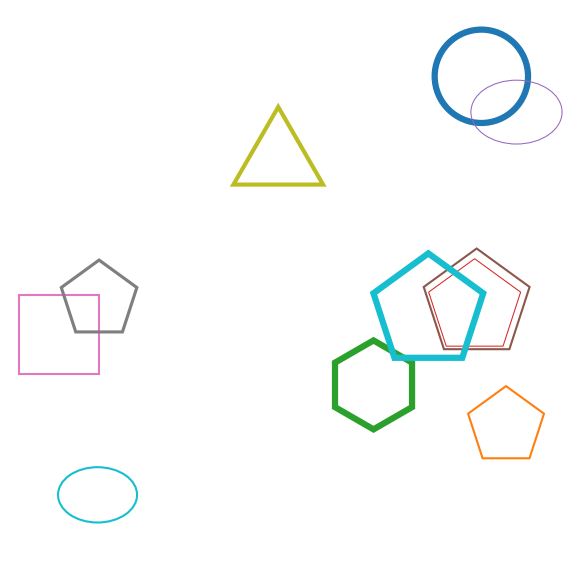[{"shape": "circle", "thickness": 3, "radius": 0.4, "center": [0.834, 0.867]}, {"shape": "pentagon", "thickness": 1, "radius": 0.35, "center": [0.876, 0.261]}, {"shape": "hexagon", "thickness": 3, "radius": 0.39, "center": [0.647, 0.333]}, {"shape": "pentagon", "thickness": 0.5, "radius": 0.42, "center": [0.822, 0.467]}, {"shape": "oval", "thickness": 0.5, "radius": 0.39, "center": [0.894, 0.805]}, {"shape": "pentagon", "thickness": 1, "radius": 0.48, "center": [0.825, 0.472]}, {"shape": "square", "thickness": 1, "radius": 0.34, "center": [0.103, 0.42]}, {"shape": "pentagon", "thickness": 1.5, "radius": 0.34, "center": [0.172, 0.48]}, {"shape": "triangle", "thickness": 2, "radius": 0.45, "center": [0.482, 0.724]}, {"shape": "oval", "thickness": 1, "radius": 0.34, "center": [0.169, 0.142]}, {"shape": "pentagon", "thickness": 3, "radius": 0.5, "center": [0.742, 0.46]}]